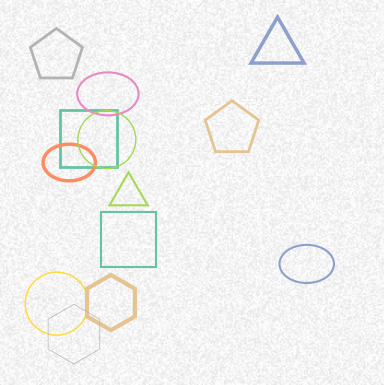[{"shape": "square", "thickness": 2, "radius": 0.37, "center": [0.23, 0.64]}, {"shape": "square", "thickness": 1.5, "radius": 0.36, "center": [0.333, 0.377]}, {"shape": "oval", "thickness": 2.5, "radius": 0.34, "center": [0.18, 0.578]}, {"shape": "oval", "thickness": 1.5, "radius": 0.35, "center": [0.797, 0.314]}, {"shape": "triangle", "thickness": 2.5, "radius": 0.4, "center": [0.721, 0.876]}, {"shape": "oval", "thickness": 1.5, "radius": 0.4, "center": [0.28, 0.756]}, {"shape": "circle", "thickness": 1, "radius": 0.38, "center": [0.278, 0.637]}, {"shape": "triangle", "thickness": 1.5, "radius": 0.29, "center": [0.334, 0.495]}, {"shape": "circle", "thickness": 1, "radius": 0.41, "center": [0.147, 0.211]}, {"shape": "pentagon", "thickness": 2, "radius": 0.37, "center": [0.603, 0.665]}, {"shape": "hexagon", "thickness": 3, "radius": 0.36, "center": [0.288, 0.214]}, {"shape": "hexagon", "thickness": 0.5, "radius": 0.39, "center": [0.192, 0.132]}, {"shape": "pentagon", "thickness": 2, "radius": 0.36, "center": [0.147, 0.855]}]